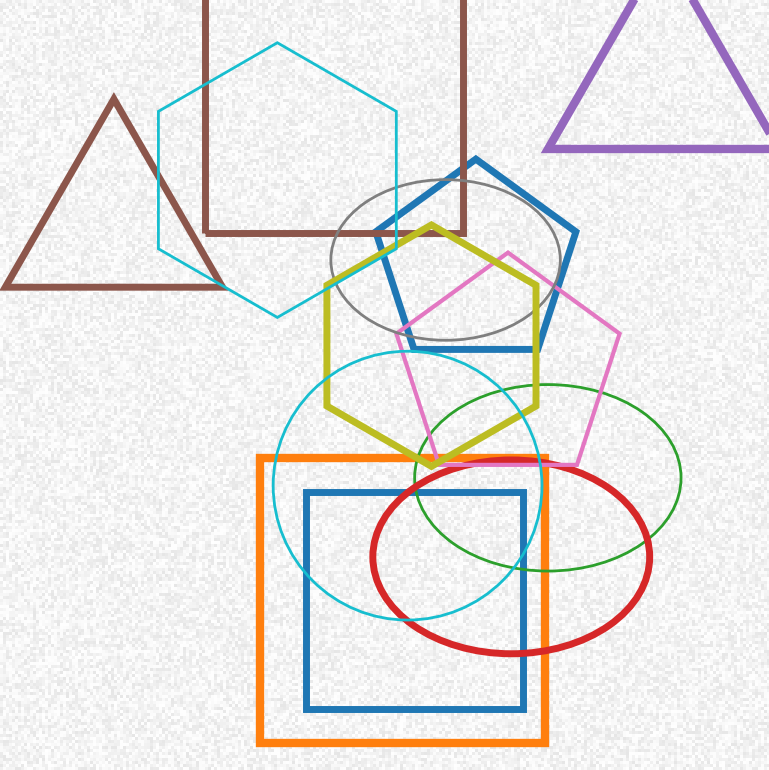[{"shape": "square", "thickness": 2.5, "radius": 0.7, "center": [0.539, 0.22]}, {"shape": "pentagon", "thickness": 2.5, "radius": 0.68, "center": [0.618, 0.657]}, {"shape": "square", "thickness": 3, "radius": 0.93, "center": [0.523, 0.22]}, {"shape": "oval", "thickness": 1, "radius": 0.86, "center": [0.711, 0.379]}, {"shape": "oval", "thickness": 2.5, "radius": 0.9, "center": [0.664, 0.277]}, {"shape": "triangle", "thickness": 3, "radius": 0.87, "center": [0.862, 0.893]}, {"shape": "triangle", "thickness": 2.5, "radius": 0.81, "center": [0.148, 0.708]}, {"shape": "square", "thickness": 2.5, "radius": 0.84, "center": [0.434, 0.865]}, {"shape": "pentagon", "thickness": 1.5, "radius": 0.76, "center": [0.66, 0.52]}, {"shape": "oval", "thickness": 1, "radius": 0.75, "center": [0.579, 0.662]}, {"shape": "hexagon", "thickness": 2.5, "radius": 0.78, "center": [0.56, 0.551]}, {"shape": "hexagon", "thickness": 1, "radius": 0.89, "center": [0.36, 0.766]}, {"shape": "circle", "thickness": 1, "radius": 0.87, "center": [0.529, 0.369]}]